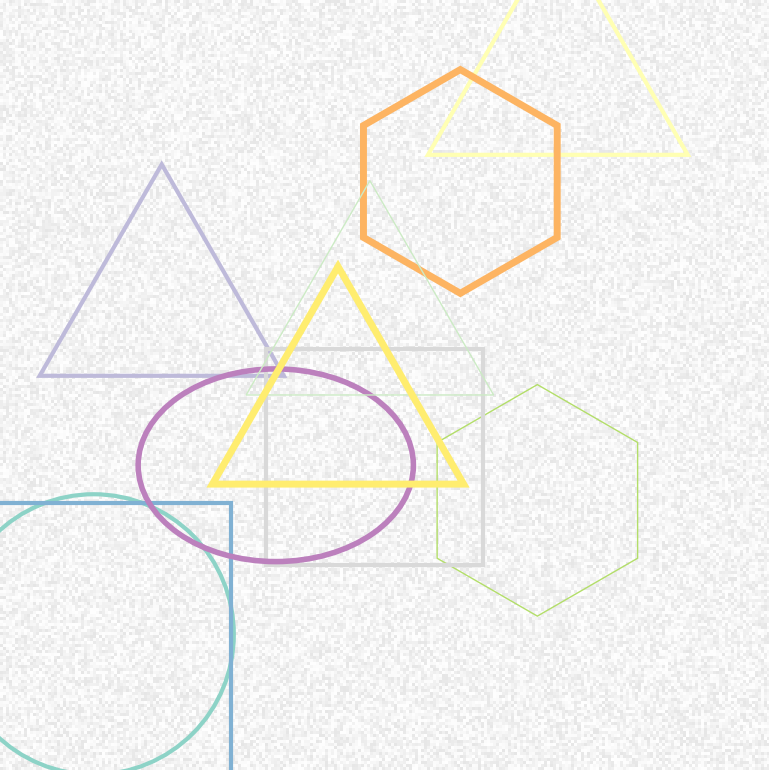[{"shape": "circle", "thickness": 1.5, "radius": 0.91, "center": [0.122, 0.176]}, {"shape": "triangle", "thickness": 1.5, "radius": 0.97, "center": [0.725, 0.896]}, {"shape": "triangle", "thickness": 1.5, "radius": 0.92, "center": [0.21, 0.603]}, {"shape": "square", "thickness": 1.5, "radius": 0.91, "center": [0.117, 0.164]}, {"shape": "hexagon", "thickness": 2.5, "radius": 0.73, "center": [0.598, 0.764]}, {"shape": "hexagon", "thickness": 0.5, "radius": 0.75, "center": [0.698, 0.35]}, {"shape": "square", "thickness": 1.5, "radius": 0.7, "center": [0.486, 0.406]}, {"shape": "oval", "thickness": 2, "radius": 0.89, "center": [0.358, 0.396]}, {"shape": "triangle", "thickness": 0.5, "radius": 0.93, "center": [0.48, 0.58]}, {"shape": "triangle", "thickness": 2.5, "radius": 0.94, "center": [0.439, 0.465]}]